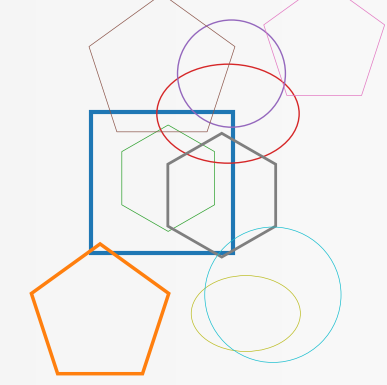[{"shape": "square", "thickness": 3, "radius": 0.92, "center": [0.418, 0.526]}, {"shape": "pentagon", "thickness": 2.5, "radius": 0.93, "center": [0.258, 0.18]}, {"shape": "hexagon", "thickness": 0.5, "radius": 0.69, "center": [0.434, 0.537]}, {"shape": "oval", "thickness": 1, "radius": 0.92, "center": [0.588, 0.705]}, {"shape": "circle", "thickness": 1, "radius": 0.7, "center": [0.597, 0.809]}, {"shape": "pentagon", "thickness": 0.5, "radius": 0.99, "center": [0.418, 0.818]}, {"shape": "pentagon", "thickness": 0.5, "radius": 0.82, "center": [0.837, 0.885]}, {"shape": "hexagon", "thickness": 2, "radius": 0.8, "center": [0.572, 0.493]}, {"shape": "oval", "thickness": 0.5, "radius": 0.7, "center": [0.634, 0.186]}, {"shape": "circle", "thickness": 0.5, "radius": 0.88, "center": [0.704, 0.234]}]